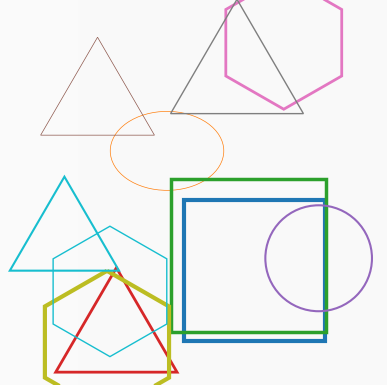[{"shape": "square", "thickness": 3, "radius": 0.91, "center": [0.657, 0.298]}, {"shape": "oval", "thickness": 0.5, "radius": 0.73, "center": [0.431, 0.608]}, {"shape": "square", "thickness": 2.5, "radius": 1.0, "center": [0.642, 0.336]}, {"shape": "triangle", "thickness": 2, "radius": 0.9, "center": [0.3, 0.124]}, {"shape": "circle", "thickness": 1.5, "radius": 0.69, "center": [0.822, 0.329]}, {"shape": "triangle", "thickness": 0.5, "radius": 0.85, "center": [0.252, 0.734]}, {"shape": "hexagon", "thickness": 2, "radius": 0.86, "center": [0.732, 0.889]}, {"shape": "triangle", "thickness": 1, "radius": 0.99, "center": [0.612, 0.804]}, {"shape": "hexagon", "thickness": 3, "radius": 0.92, "center": [0.276, 0.112]}, {"shape": "triangle", "thickness": 1.5, "radius": 0.81, "center": [0.166, 0.378]}, {"shape": "hexagon", "thickness": 1, "radius": 0.85, "center": [0.284, 0.243]}]